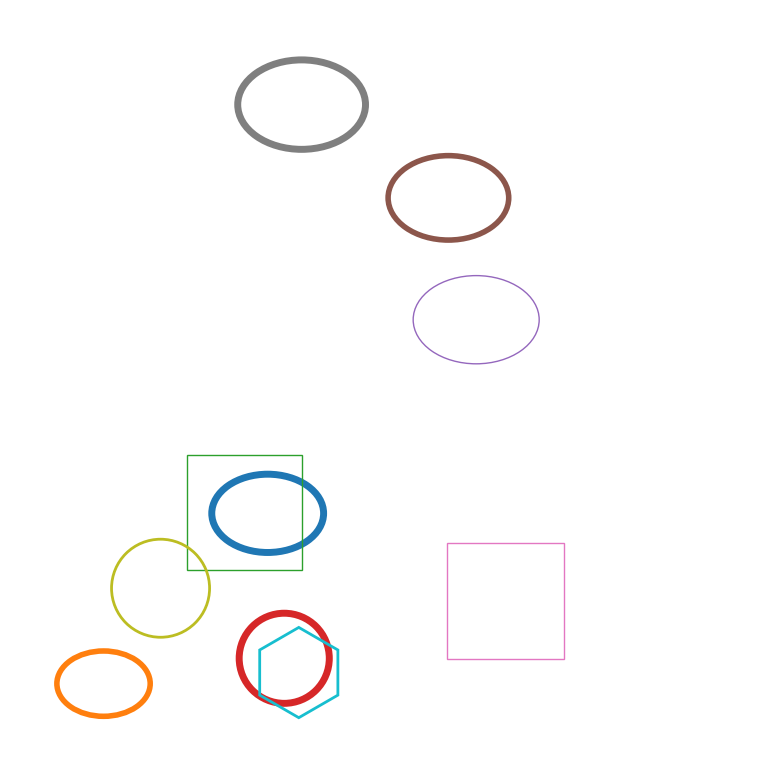[{"shape": "oval", "thickness": 2.5, "radius": 0.36, "center": [0.348, 0.333]}, {"shape": "oval", "thickness": 2, "radius": 0.3, "center": [0.134, 0.112]}, {"shape": "square", "thickness": 0.5, "radius": 0.37, "center": [0.318, 0.335]}, {"shape": "circle", "thickness": 2.5, "radius": 0.29, "center": [0.369, 0.145]}, {"shape": "oval", "thickness": 0.5, "radius": 0.41, "center": [0.618, 0.585]}, {"shape": "oval", "thickness": 2, "radius": 0.39, "center": [0.582, 0.743]}, {"shape": "square", "thickness": 0.5, "radius": 0.38, "center": [0.657, 0.219]}, {"shape": "oval", "thickness": 2.5, "radius": 0.41, "center": [0.392, 0.864]}, {"shape": "circle", "thickness": 1, "radius": 0.32, "center": [0.209, 0.236]}, {"shape": "hexagon", "thickness": 1, "radius": 0.29, "center": [0.388, 0.127]}]